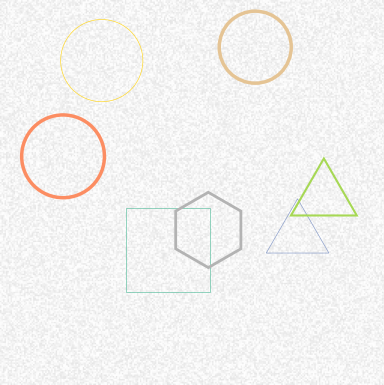[{"shape": "square", "thickness": 0.5, "radius": 0.55, "center": [0.437, 0.351]}, {"shape": "circle", "thickness": 2.5, "radius": 0.54, "center": [0.164, 0.594]}, {"shape": "triangle", "thickness": 0.5, "radius": 0.47, "center": [0.773, 0.39]}, {"shape": "triangle", "thickness": 1.5, "radius": 0.49, "center": [0.841, 0.49]}, {"shape": "circle", "thickness": 0.5, "radius": 0.53, "center": [0.264, 0.843]}, {"shape": "circle", "thickness": 2.5, "radius": 0.47, "center": [0.663, 0.877]}, {"shape": "hexagon", "thickness": 2, "radius": 0.49, "center": [0.541, 0.403]}]